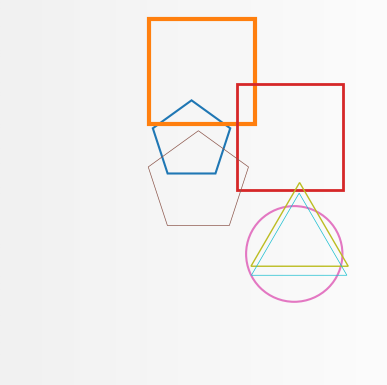[{"shape": "pentagon", "thickness": 1.5, "radius": 0.53, "center": [0.494, 0.634]}, {"shape": "square", "thickness": 3, "radius": 0.68, "center": [0.522, 0.814]}, {"shape": "square", "thickness": 2, "radius": 0.69, "center": [0.749, 0.644]}, {"shape": "pentagon", "thickness": 0.5, "radius": 0.68, "center": [0.512, 0.524]}, {"shape": "circle", "thickness": 1.5, "radius": 0.62, "center": [0.759, 0.34]}, {"shape": "triangle", "thickness": 1, "radius": 0.72, "center": [0.773, 0.381]}, {"shape": "triangle", "thickness": 0.5, "radius": 0.71, "center": [0.772, 0.356]}]